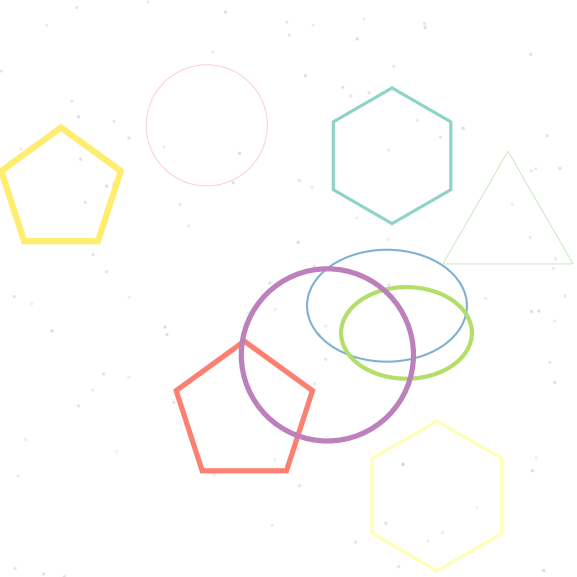[{"shape": "hexagon", "thickness": 1.5, "radius": 0.59, "center": [0.679, 0.729]}, {"shape": "hexagon", "thickness": 1.5, "radius": 0.65, "center": [0.757, 0.14]}, {"shape": "pentagon", "thickness": 2.5, "radius": 0.62, "center": [0.423, 0.284]}, {"shape": "oval", "thickness": 1, "radius": 0.69, "center": [0.67, 0.47]}, {"shape": "oval", "thickness": 2, "radius": 0.57, "center": [0.704, 0.423]}, {"shape": "circle", "thickness": 0.5, "radius": 0.52, "center": [0.358, 0.782]}, {"shape": "circle", "thickness": 2.5, "radius": 0.75, "center": [0.567, 0.385]}, {"shape": "triangle", "thickness": 0.5, "radius": 0.65, "center": [0.88, 0.607]}, {"shape": "pentagon", "thickness": 3, "radius": 0.54, "center": [0.106, 0.67]}]